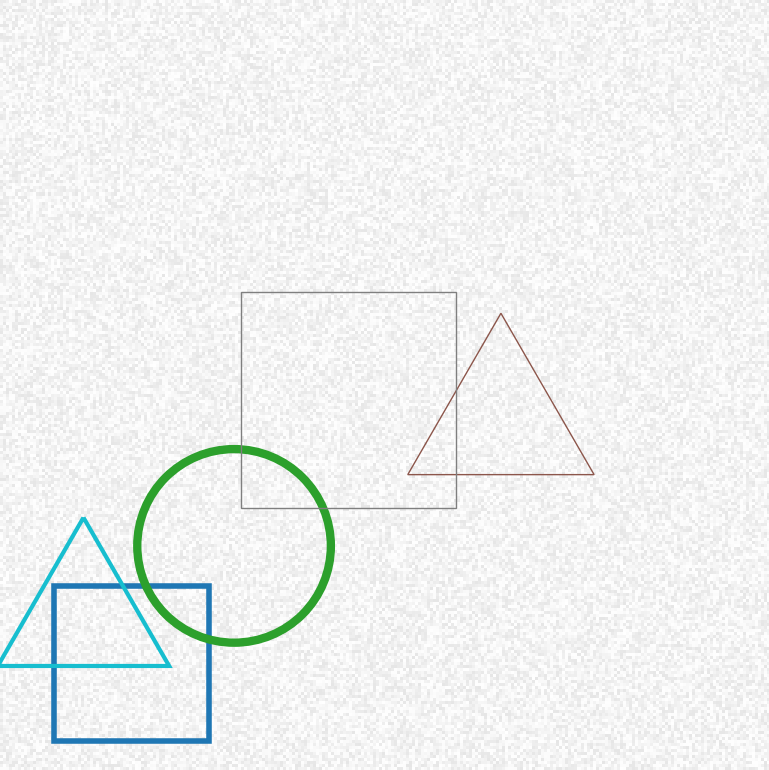[{"shape": "square", "thickness": 2, "radius": 0.5, "center": [0.171, 0.138]}, {"shape": "circle", "thickness": 3, "radius": 0.63, "center": [0.304, 0.291]}, {"shape": "triangle", "thickness": 0.5, "radius": 0.7, "center": [0.651, 0.453]}, {"shape": "square", "thickness": 0.5, "radius": 0.7, "center": [0.453, 0.48]}, {"shape": "triangle", "thickness": 1.5, "radius": 0.64, "center": [0.108, 0.199]}]